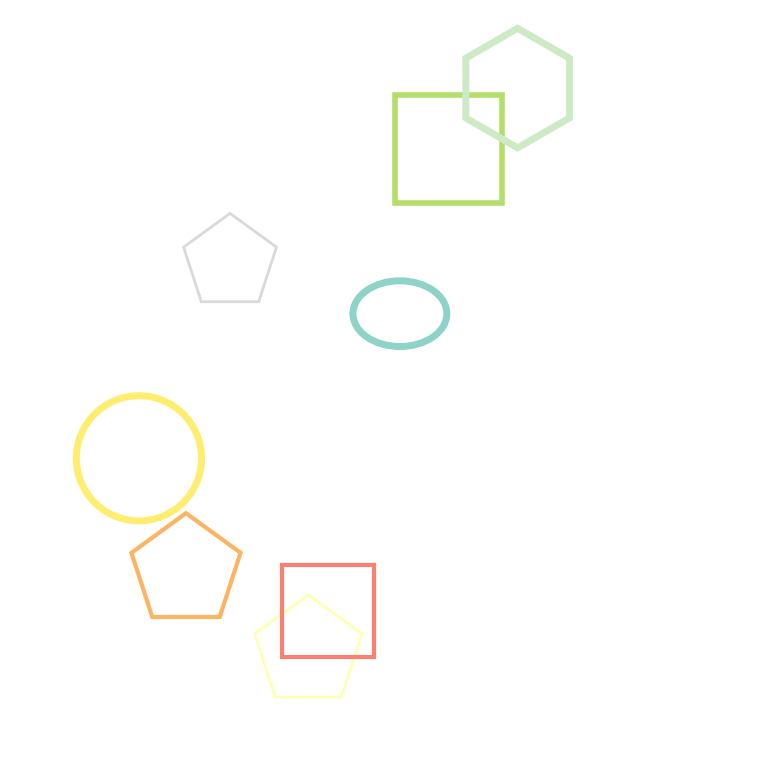[{"shape": "oval", "thickness": 2.5, "radius": 0.3, "center": [0.519, 0.593]}, {"shape": "pentagon", "thickness": 1, "radius": 0.37, "center": [0.4, 0.154]}, {"shape": "square", "thickness": 1.5, "radius": 0.3, "center": [0.426, 0.206]}, {"shape": "pentagon", "thickness": 1.5, "radius": 0.37, "center": [0.242, 0.259]}, {"shape": "square", "thickness": 2, "radius": 0.35, "center": [0.583, 0.806]}, {"shape": "pentagon", "thickness": 1, "radius": 0.32, "center": [0.299, 0.659]}, {"shape": "hexagon", "thickness": 2.5, "radius": 0.39, "center": [0.672, 0.886]}, {"shape": "circle", "thickness": 2.5, "radius": 0.41, "center": [0.18, 0.405]}]